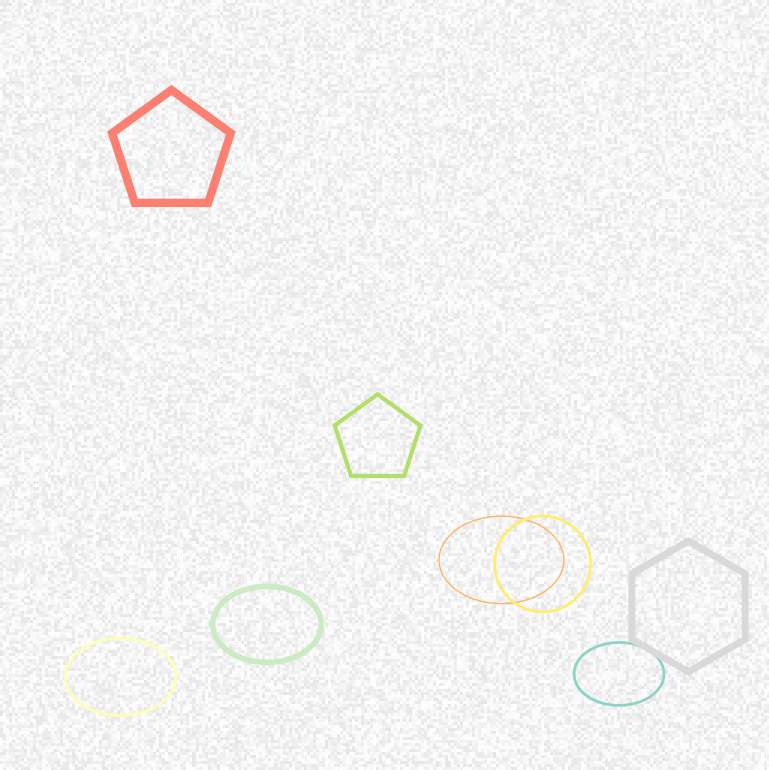[{"shape": "oval", "thickness": 1, "radius": 0.29, "center": [0.804, 0.125]}, {"shape": "oval", "thickness": 1, "radius": 0.36, "center": [0.157, 0.121]}, {"shape": "pentagon", "thickness": 3, "radius": 0.41, "center": [0.223, 0.802]}, {"shape": "oval", "thickness": 0.5, "radius": 0.41, "center": [0.651, 0.273]}, {"shape": "pentagon", "thickness": 1.5, "radius": 0.29, "center": [0.49, 0.429]}, {"shape": "hexagon", "thickness": 2.5, "radius": 0.42, "center": [0.894, 0.212]}, {"shape": "oval", "thickness": 2, "radius": 0.35, "center": [0.347, 0.189]}, {"shape": "circle", "thickness": 1, "radius": 0.31, "center": [0.705, 0.268]}]